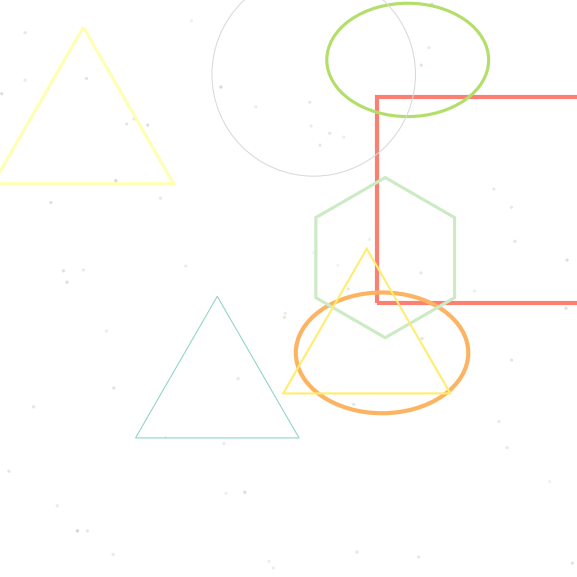[{"shape": "triangle", "thickness": 0.5, "radius": 0.82, "center": [0.376, 0.323]}, {"shape": "triangle", "thickness": 1.5, "radius": 0.9, "center": [0.144, 0.771]}, {"shape": "square", "thickness": 2, "radius": 0.89, "center": [0.831, 0.653]}, {"shape": "oval", "thickness": 2, "radius": 0.75, "center": [0.662, 0.388]}, {"shape": "oval", "thickness": 1.5, "radius": 0.7, "center": [0.706, 0.895]}, {"shape": "circle", "thickness": 0.5, "radius": 0.88, "center": [0.543, 0.87]}, {"shape": "hexagon", "thickness": 1.5, "radius": 0.69, "center": [0.667, 0.553]}, {"shape": "triangle", "thickness": 1, "radius": 0.84, "center": [0.635, 0.401]}]